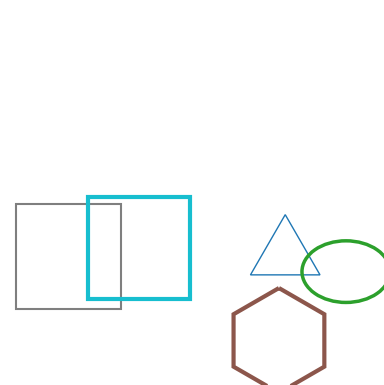[{"shape": "triangle", "thickness": 1, "radius": 0.52, "center": [0.741, 0.338]}, {"shape": "oval", "thickness": 2.5, "radius": 0.57, "center": [0.899, 0.294]}, {"shape": "hexagon", "thickness": 3, "radius": 0.68, "center": [0.725, 0.116]}, {"shape": "square", "thickness": 1.5, "radius": 0.68, "center": [0.178, 0.334]}, {"shape": "square", "thickness": 3, "radius": 0.66, "center": [0.361, 0.356]}]